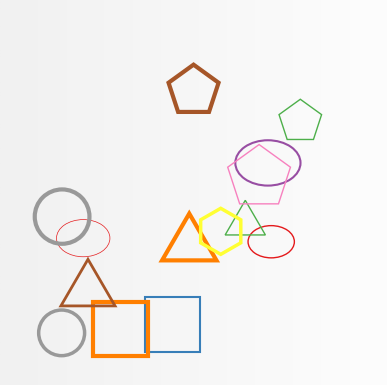[{"shape": "oval", "thickness": 0.5, "radius": 0.34, "center": [0.215, 0.381]}, {"shape": "oval", "thickness": 1, "radius": 0.3, "center": [0.7, 0.372]}, {"shape": "square", "thickness": 1.5, "radius": 0.35, "center": [0.445, 0.157]}, {"shape": "pentagon", "thickness": 1, "radius": 0.29, "center": [0.775, 0.684]}, {"shape": "triangle", "thickness": 1, "radius": 0.3, "center": [0.633, 0.42]}, {"shape": "oval", "thickness": 1.5, "radius": 0.42, "center": [0.691, 0.577]}, {"shape": "triangle", "thickness": 3, "radius": 0.41, "center": [0.488, 0.364]}, {"shape": "square", "thickness": 3, "radius": 0.35, "center": [0.311, 0.145]}, {"shape": "hexagon", "thickness": 2.5, "radius": 0.3, "center": [0.57, 0.399]}, {"shape": "triangle", "thickness": 2, "radius": 0.4, "center": [0.227, 0.246]}, {"shape": "pentagon", "thickness": 3, "radius": 0.34, "center": [0.5, 0.764]}, {"shape": "pentagon", "thickness": 1, "radius": 0.43, "center": [0.669, 0.539]}, {"shape": "circle", "thickness": 3, "radius": 0.35, "center": [0.16, 0.437]}, {"shape": "circle", "thickness": 2.5, "radius": 0.3, "center": [0.159, 0.135]}]